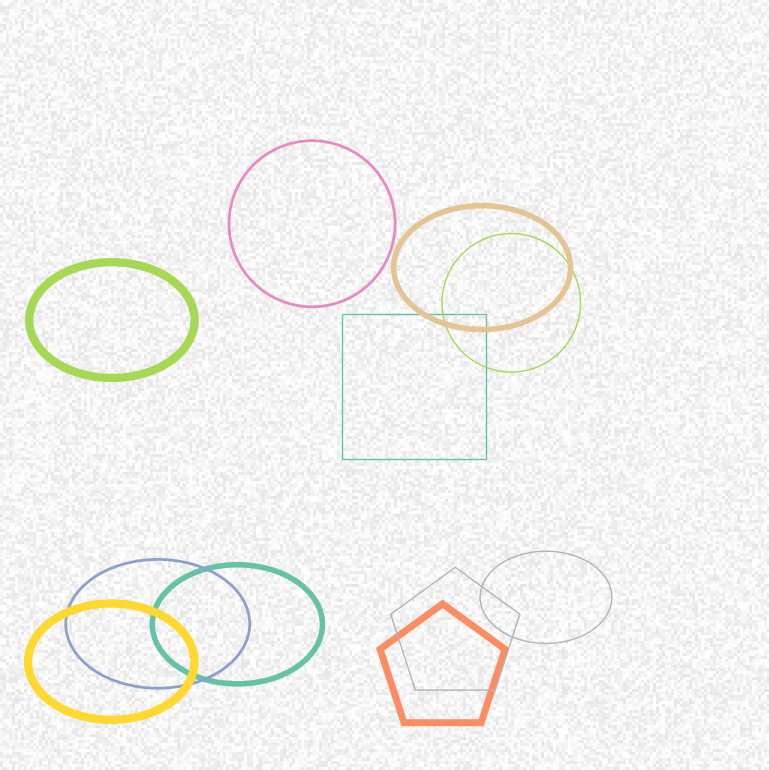[{"shape": "oval", "thickness": 2, "radius": 0.55, "center": [0.308, 0.189]}, {"shape": "square", "thickness": 0.5, "radius": 0.47, "center": [0.538, 0.498]}, {"shape": "pentagon", "thickness": 2.5, "radius": 0.43, "center": [0.575, 0.13]}, {"shape": "oval", "thickness": 1, "radius": 0.6, "center": [0.205, 0.19]}, {"shape": "circle", "thickness": 1, "radius": 0.54, "center": [0.405, 0.709]}, {"shape": "oval", "thickness": 3, "radius": 0.54, "center": [0.145, 0.584]}, {"shape": "circle", "thickness": 0.5, "radius": 0.45, "center": [0.664, 0.607]}, {"shape": "oval", "thickness": 3, "radius": 0.54, "center": [0.144, 0.141]}, {"shape": "oval", "thickness": 2, "radius": 0.57, "center": [0.626, 0.652]}, {"shape": "pentagon", "thickness": 0.5, "radius": 0.44, "center": [0.591, 0.175]}, {"shape": "oval", "thickness": 0.5, "radius": 0.43, "center": [0.709, 0.224]}]